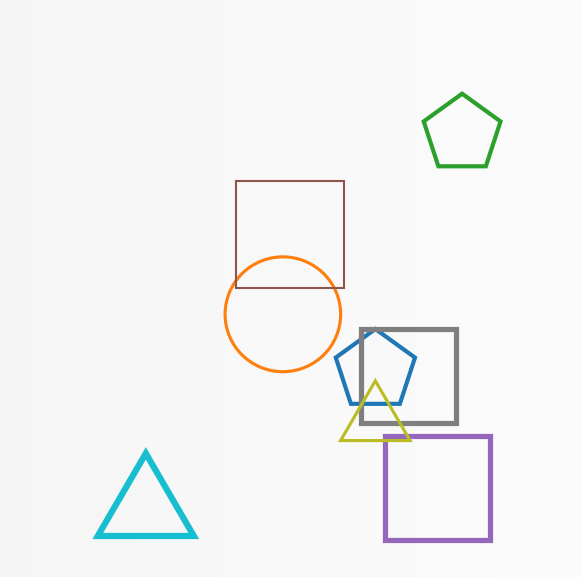[{"shape": "pentagon", "thickness": 2, "radius": 0.36, "center": [0.646, 0.358]}, {"shape": "circle", "thickness": 1.5, "radius": 0.5, "center": [0.487, 0.455]}, {"shape": "pentagon", "thickness": 2, "radius": 0.35, "center": [0.795, 0.767]}, {"shape": "square", "thickness": 2.5, "radius": 0.45, "center": [0.753, 0.154]}, {"shape": "square", "thickness": 1, "radius": 0.46, "center": [0.499, 0.593]}, {"shape": "square", "thickness": 2.5, "radius": 0.41, "center": [0.703, 0.348]}, {"shape": "triangle", "thickness": 1.5, "radius": 0.34, "center": [0.646, 0.271]}, {"shape": "triangle", "thickness": 3, "radius": 0.48, "center": [0.251, 0.119]}]